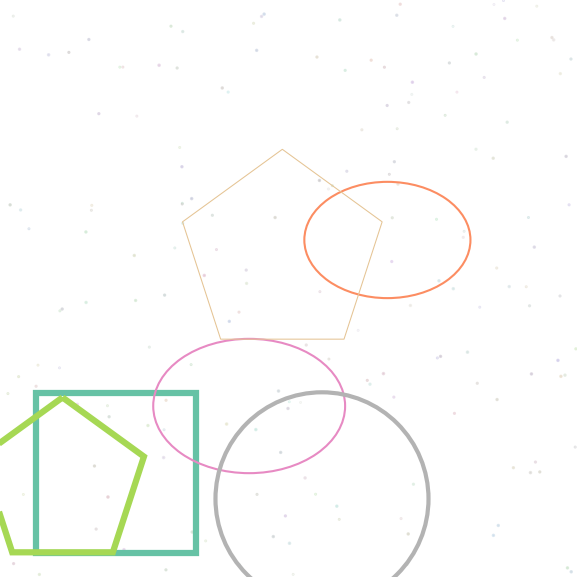[{"shape": "square", "thickness": 3, "radius": 0.69, "center": [0.201, 0.181]}, {"shape": "oval", "thickness": 1, "radius": 0.72, "center": [0.671, 0.584]}, {"shape": "oval", "thickness": 1, "radius": 0.83, "center": [0.431, 0.296]}, {"shape": "pentagon", "thickness": 3, "radius": 0.74, "center": [0.108, 0.163]}, {"shape": "pentagon", "thickness": 0.5, "radius": 0.91, "center": [0.489, 0.559]}, {"shape": "circle", "thickness": 2, "radius": 0.92, "center": [0.558, 0.135]}]